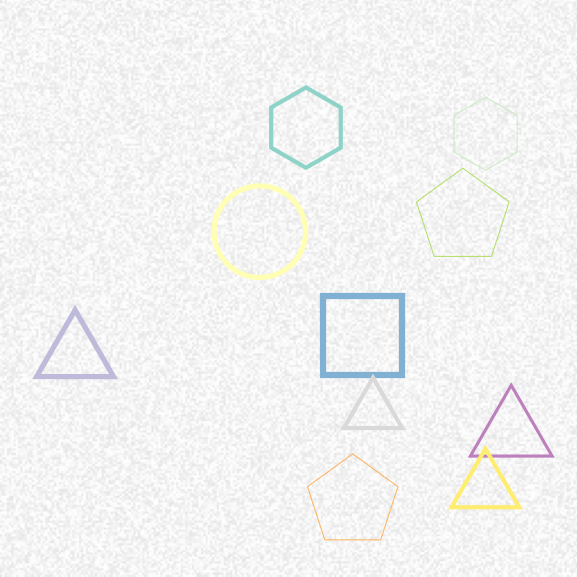[{"shape": "hexagon", "thickness": 2, "radius": 0.35, "center": [0.53, 0.778]}, {"shape": "circle", "thickness": 2.5, "radius": 0.4, "center": [0.45, 0.598]}, {"shape": "triangle", "thickness": 2.5, "radius": 0.38, "center": [0.13, 0.386]}, {"shape": "square", "thickness": 3, "radius": 0.34, "center": [0.627, 0.418]}, {"shape": "pentagon", "thickness": 0.5, "radius": 0.41, "center": [0.611, 0.131]}, {"shape": "pentagon", "thickness": 0.5, "radius": 0.42, "center": [0.801, 0.623]}, {"shape": "triangle", "thickness": 2, "radius": 0.29, "center": [0.646, 0.287]}, {"shape": "triangle", "thickness": 1.5, "radius": 0.41, "center": [0.885, 0.25]}, {"shape": "hexagon", "thickness": 0.5, "radius": 0.32, "center": [0.841, 0.768]}, {"shape": "triangle", "thickness": 2, "radius": 0.34, "center": [0.841, 0.155]}]